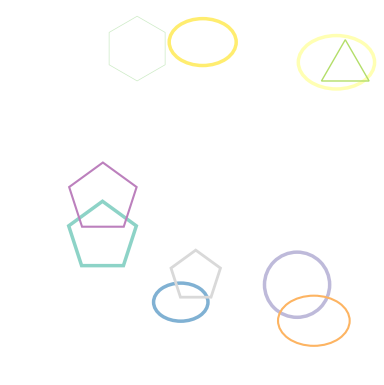[{"shape": "pentagon", "thickness": 2.5, "radius": 0.46, "center": [0.266, 0.385]}, {"shape": "oval", "thickness": 2.5, "radius": 0.5, "center": [0.874, 0.838]}, {"shape": "circle", "thickness": 2.5, "radius": 0.42, "center": [0.772, 0.26]}, {"shape": "oval", "thickness": 2.5, "radius": 0.35, "center": [0.47, 0.215]}, {"shape": "oval", "thickness": 1.5, "radius": 0.47, "center": [0.815, 0.167]}, {"shape": "triangle", "thickness": 1, "radius": 0.36, "center": [0.897, 0.825]}, {"shape": "pentagon", "thickness": 2, "radius": 0.34, "center": [0.508, 0.283]}, {"shape": "pentagon", "thickness": 1.5, "radius": 0.46, "center": [0.267, 0.486]}, {"shape": "hexagon", "thickness": 0.5, "radius": 0.42, "center": [0.356, 0.874]}, {"shape": "oval", "thickness": 2.5, "radius": 0.43, "center": [0.526, 0.891]}]